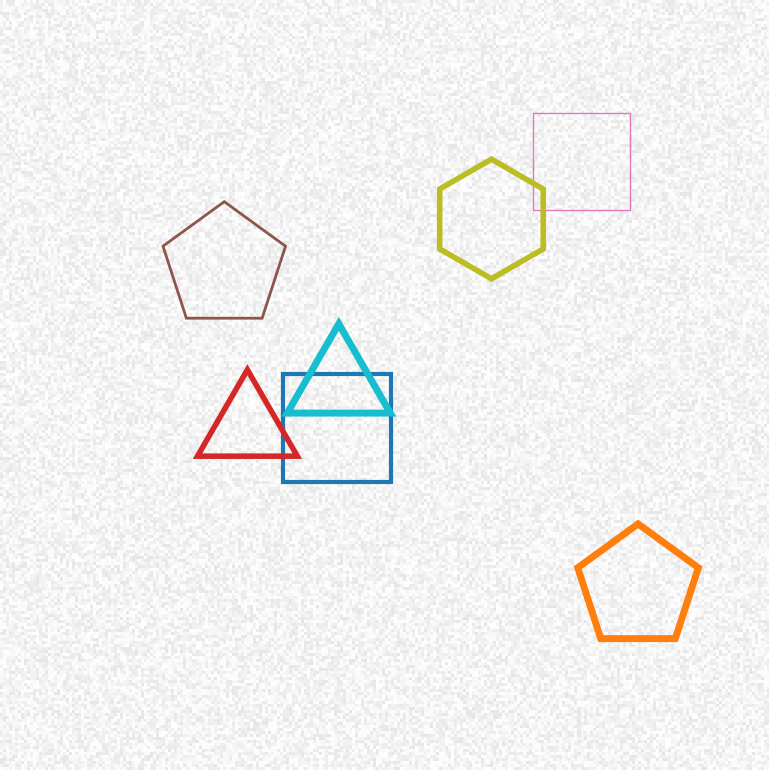[{"shape": "square", "thickness": 1.5, "radius": 0.35, "center": [0.437, 0.444]}, {"shape": "pentagon", "thickness": 2.5, "radius": 0.41, "center": [0.829, 0.237]}, {"shape": "triangle", "thickness": 2, "radius": 0.37, "center": [0.321, 0.445]}, {"shape": "pentagon", "thickness": 1, "radius": 0.42, "center": [0.291, 0.654]}, {"shape": "square", "thickness": 0.5, "radius": 0.31, "center": [0.756, 0.79]}, {"shape": "hexagon", "thickness": 2, "radius": 0.39, "center": [0.638, 0.716]}, {"shape": "triangle", "thickness": 2.5, "radius": 0.39, "center": [0.44, 0.502]}]